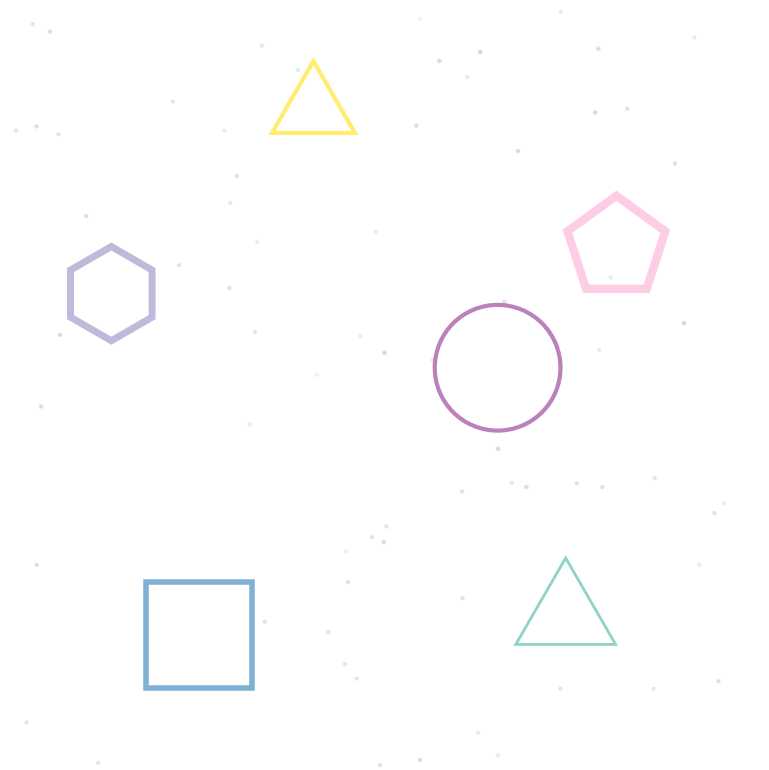[{"shape": "triangle", "thickness": 1, "radius": 0.37, "center": [0.735, 0.201]}, {"shape": "hexagon", "thickness": 2.5, "radius": 0.31, "center": [0.145, 0.619]}, {"shape": "square", "thickness": 2, "radius": 0.34, "center": [0.258, 0.175]}, {"shape": "pentagon", "thickness": 3, "radius": 0.33, "center": [0.8, 0.679]}, {"shape": "circle", "thickness": 1.5, "radius": 0.41, "center": [0.646, 0.522]}, {"shape": "triangle", "thickness": 1.5, "radius": 0.31, "center": [0.407, 0.858]}]